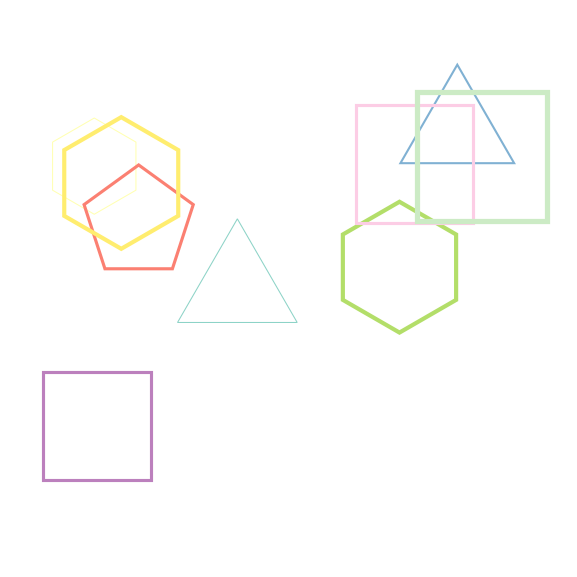[{"shape": "triangle", "thickness": 0.5, "radius": 0.6, "center": [0.411, 0.501]}, {"shape": "hexagon", "thickness": 0.5, "radius": 0.42, "center": [0.163, 0.711]}, {"shape": "pentagon", "thickness": 1.5, "radius": 0.5, "center": [0.24, 0.614]}, {"shape": "triangle", "thickness": 1, "radius": 0.57, "center": [0.792, 0.773]}, {"shape": "hexagon", "thickness": 2, "radius": 0.57, "center": [0.692, 0.536]}, {"shape": "square", "thickness": 1.5, "radius": 0.51, "center": [0.717, 0.715]}, {"shape": "square", "thickness": 1.5, "radius": 0.47, "center": [0.168, 0.262]}, {"shape": "square", "thickness": 2.5, "radius": 0.56, "center": [0.835, 0.728]}, {"shape": "hexagon", "thickness": 2, "radius": 0.57, "center": [0.21, 0.682]}]